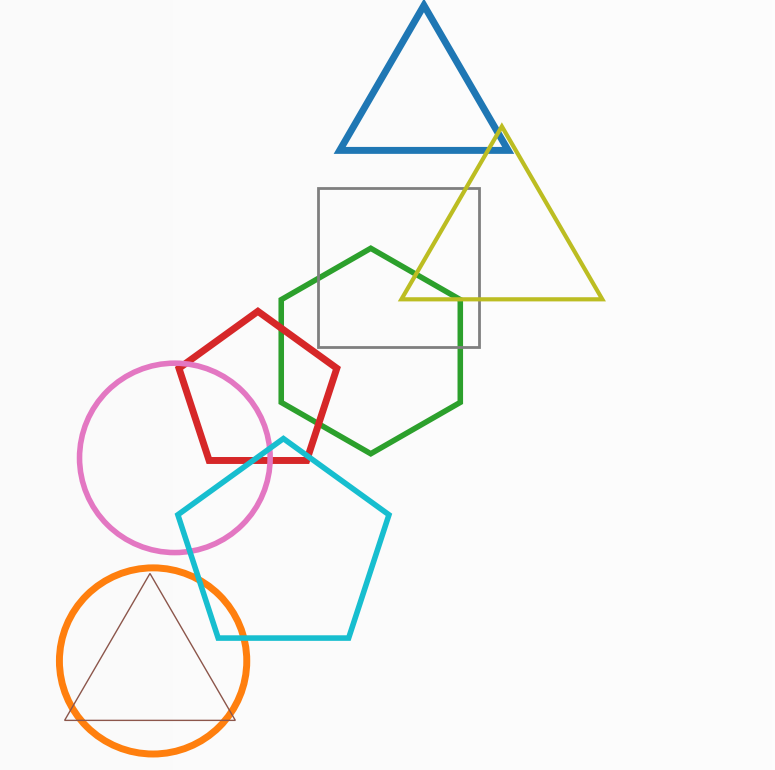[{"shape": "triangle", "thickness": 2.5, "radius": 0.63, "center": [0.547, 0.867]}, {"shape": "circle", "thickness": 2.5, "radius": 0.6, "center": [0.198, 0.142]}, {"shape": "hexagon", "thickness": 2, "radius": 0.67, "center": [0.478, 0.544]}, {"shape": "pentagon", "thickness": 2.5, "radius": 0.54, "center": [0.333, 0.489]}, {"shape": "triangle", "thickness": 0.5, "radius": 0.64, "center": [0.194, 0.128]}, {"shape": "circle", "thickness": 2, "radius": 0.61, "center": [0.226, 0.405]}, {"shape": "square", "thickness": 1, "radius": 0.52, "center": [0.514, 0.652]}, {"shape": "triangle", "thickness": 1.5, "radius": 0.75, "center": [0.648, 0.686]}, {"shape": "pentagon", "thickness": 2, "radius": 0.72, "center": [0.366, 0.287]}]